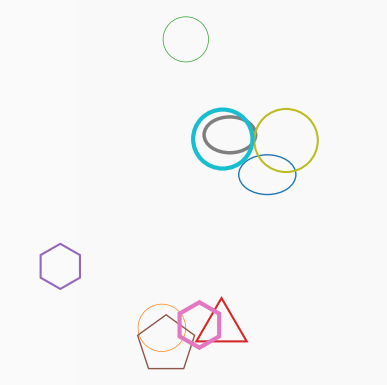[{"shape": "oval", "thickness": 1, "radius": 0.37, "center": [0.69, 0.546]}, {"shape": "circle", "thickness": 0.5, "radius": 0.31, "center": [0.418, 0.149]}, {"shape": "circle", "thickness": 0.5, "radius": 0.29, "center": [0.48, 0.898]}, {"shape": "triangle", "thickness": 1.5, "radius": 0.38, "center": [0.572, 0.151]}, {"shape": "hexagon", "thickness": 1.5, "radius": 0.29, "center": [0.156, 0.308]}, {"shape": "pentagon", "thickness": 1, "radius": 0.39, "center": [0.429, 0.105]}, {"shape": "hexagon", "thickness": 3, "radius": 0.29, "center": [0.514, 0.156]}, {"shape": "oval", "thickness": 2.5, "radius": 0.33, "center": [0.593, 0.65]}, {"shape": "circle", "thickness": 1.5, "radius": 0.41, "center": [0.738, 0.635]}, {"shape": "circle", "thickness": 3, "radius": 0.38, "center": [0.575, 0.639]}]